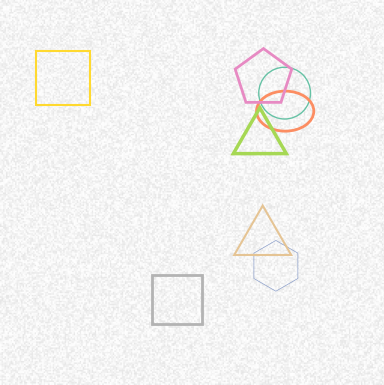[{"shape": "circle", "thickness": 1, "radius": 0.34, "center": [0.739, 0.758]}, {"shape": "oval", "thickness": 2, "radius": 0.37, "center": [0.741, 0.711]}, {"shape": "hexagon", "thickness": 0.5, "radius": 0.33, "center": [0.717, 0.31]}, {"shape": "pentagon", "thickness": 2, "radius": 0.39, "center": [0.684, 0.797]}, {"shape": "triangle", "thickness": 2.5, "radius": 0.4, "center": [0.675, 0.641]}, {"shape": "square", "thickness": 1.5, "radius": 0.35, "center": [0.164, 0.797]}, {"shape": "triangle", "thickness": 1.5, "radius": 0.43, "center": [0.682, 0.38]}, {"shape": "square", "thickness": 2, "radius": 0.32, "center": [0.46, 0.223]}]